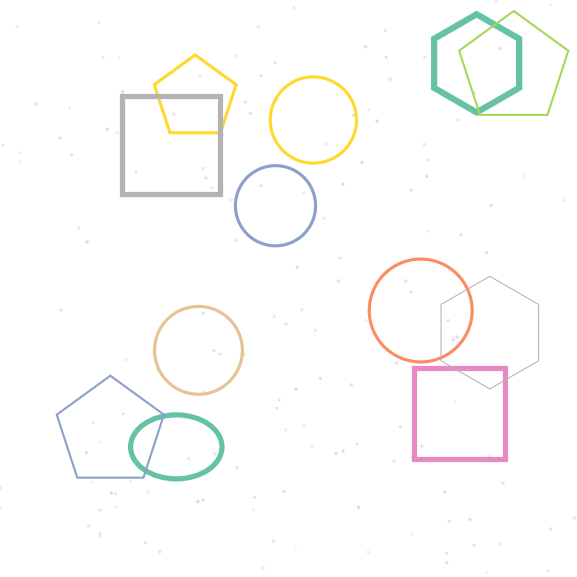[{"shape": "oval", "thickness": 2.5, "radius": 0.4, "center": [0.305, 0.225]}, {"shape": "hexagon", "thickness": 3, "radius": 0.43, "center": [0.825, 0.889]}, {"shape": "circle", "thickness": 1.5, "radius": 0.45, "center": [0.728, 0.461]}, {"shape": "pentagon", "thickness": 1, "radius": 0.49, "center": [0.191, 0.251]}, {"shape": "circle", "thickness": 1.5, "radius": 0.35, "center": [0.477, 0.643]}, {"shape": "square", "thickness": 2.5, "radius": 0.39, "center": [0.795, 0.283]}, {"shape": "pentagon", "thickness": 1, "radius": 0.5, "center": [0.89, 0.881]}, {"shape": "circle", "thickness": 1.5, "radius": 0.37, "center": [0.543, 0.791]}, {"shape": "pentagon", "thickness": 1.5, "radius": 0.37, "center": [0.338, 0.83]}, {"shape": "circle", "thickness": 1.5, "radius": 0.38, "center": [0.344, 0.392]}, {"shape": "square", "thickness": 2.5, "radius": 0.42, "center": [0.296, 0.749]}, {"shape": "hexagon", "thickness": 0.5, "radius": 0.49, "center": [0.848, 0.423]}]